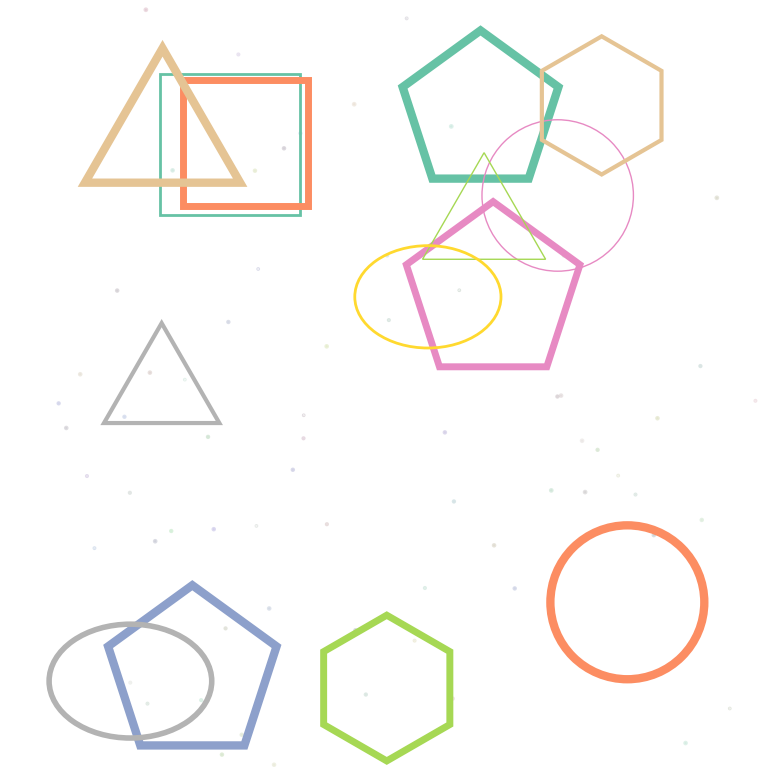[{"shape": "pentagon", "thickness": 3, "radius": 0.53, "center": [0.624, 0.854]}, {"shape": "square", "thickness": 1, "radius": 0.46, "center": [0.299, 0.812]}, {"shape": "square", "thickness": 2.5, "radius": 0.41, "center": [0.319, 0.814]}, {"shape": "circle", "thickness": 3, "radius": 0.5, "center": [0.815, 0.218]}, {"shape": "pentagon", "thickness": 3, "radius": 0.58, "center": [0.25, 0.125]}, {"shape": "pentagon", "thickness": 2.5, "radius": 0.59, "center": [0.64, 0.62]}, {"shape": "circle", "thickness": 0.5, "radius": 0.49, "center": [0.724, 0.746]}, {"shape": "hexagon", "thickness": 2.5, "radius": 0.47, "center": [0.502, 0.106]}, {"shape": "triangle", "thickness": 0.5, "radius": 0.46, "center": [0.629, 0.709]}, {"shape": "oval", "thickness": 1, "radius": 0.47, "center": [0.556, 0.615]}, {"shape": "hexagon", "thickness": 1.5, "radius": 0.45, "center": [0.781, 0.863]}, {"shape": "triangle", "thickness": 3, "radius": 0.58, "center": [0.211, 0.821]}, {"shape": "triangle", "thickness": 1.5, "radius": 0.43, "center": [0.21, 0.494]}, {"shape": "oval", "thickness": 2, "radius": 0.53, "center": [0.169, 0.115]}]